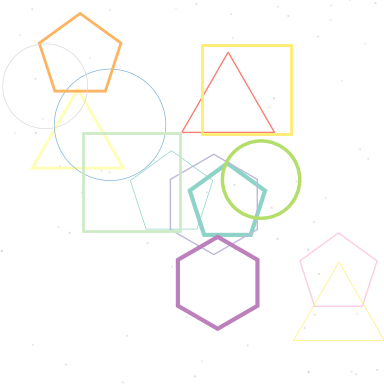[{"shape": "pentagon", "thickness": 3, "radius": 0.51, "center": [0.591, 0.473]}, {"shape": "pentagon", "thickness": 0.5, "radius": 0.56, "center": [0.446, 0.496]}, {"shape": "triangle", "thickness": 2, "radius": 0.68, "center": [0.202, 0.632]}, {"shape": "hexagon", "thickness": 1, "radius": 0.65, "center": [0.555, 0.469]}, {"shape": "triangle", "thickness": 1, "radius": 0.69, "center": [0.593, 0.726]}, {"shape": "circle", "thickness": 0.5, "radius": 0.72, "center": [0.286, 0.676]}, {"shape": "pentagon", "thickness": 2, "radius": 0.56, "center": [0.208, 0.854]}, {"shape": "circle", "thickness": 2.5, "radius": 0.5, "center": [0.678, 0.534]}, {"shape": "pentagon", "thickness": 1, "radius": 0.53, "center": [0.879, 0.29]}, {"shape": "circle", "thickness": 0.5, "radius": 0.55, "center": [0.117, 0.776]}, {"shape": "hexagon", "thickness": 3, "radius": 0.6, "center": [0.565, 0.265]}, {"shape": "square", "thickness": 2, "radius": 0.63, "center": [0.341, 0.528]}, {"shape": "triangle", "thickness": 0.5, "radius": 0.68, "center": [0.88, 0.183]}, {"shape": "square", "thickness": 2, "radius": 0.58, "center": [0.639, 0.768]}]